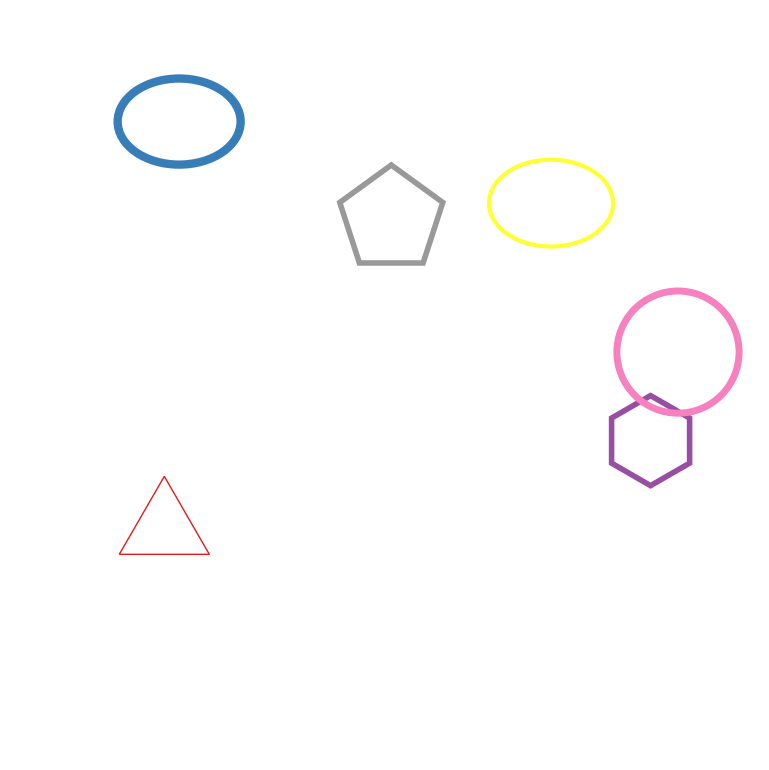[{"shape": "triangle", "thickness": 0.5, "radius": 0.34, "center": [0.213, 0.314]}, {"shape": "oval", "thickness": 3, "radius": 0.4, "center": [0.233, 0.842]}, {"shape": "hexagon", "thickness": 2, "radius": 0.29, "center": [0.845, 0.428]}, {"shape": "oval", "thickness": 1.5, "radius": 0.4, "center": [0.716, 0.736]}, {"shape": "circle", "thickness": 2.5, "radius": 0.4, "center": [0.88, 0.543]}, {"shape": "pentagon", "thickness": 2, "radius": 0.35, "center": [0.508, 0.715]}]